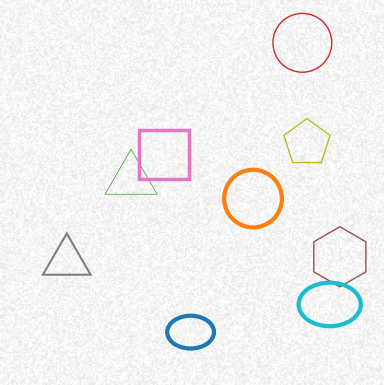[{"shape": "oval", "thickness": 3, "radius": 0.3, "center": [0.495, 0.137]}, {"shape": "circle", "thickness": 3, "radius": 0.37, "center": [0.657, 0.484]}, {"shape": "triangle", "thickness": 0.5, "radius": 0.39, "center": [0.341, 0.535]}, {"shape": "circle", "thickness": 1, "radius": 0.38, "center": [0.785, 0.889]}, {"shape": "hexagon", "thickness": 1, "radius": 0.39, "center": [0.883, 0.333]}, {"shape": "square", "thickness": 2.5, "radius": 0.32, "center": [0.425, 0.599]}, {"shape": "triangle", "thickness": 1.5, "radius": 0.36, "center": [0.173, 0.322]}, {"shape": "pentagon", "thickness": 1, "radius": 0.32, "center": [0.797, 0.629]}, {"shape": "oval", "thickness": 3, "radius": 0.4, "center": [0.856, 0.209]}]